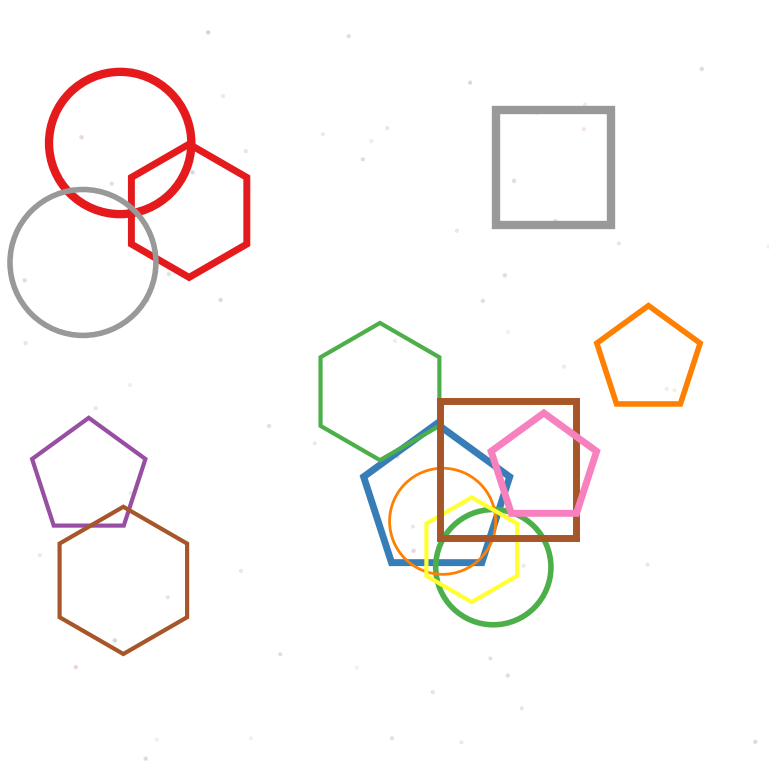[{"shape": "hexagon", "thickness": 2.5, "radius": 0.43, "center": [0.246, 0.726]}, {"shape": "circle", "thickness": 3, "radius": 0.46, "center": [0.156, 0.814]}, {"shape": "pentagon", "thickness": 2.5, "radius": 0.5, "center": [0.567, 0.35]}, {"shape": "hexagon", "thickness": 1.5, "radius": 0.45, "center": [0.493, 0.491]}, {"shape": "circle", "thickness": 2, "radius": 0.37, "center": [0.641, 0.263]}, {"shape": "pentagon", "thickness": 1.5, "radius": 0.39, "center": [0.115, 0.38]}, {"shape": "circle", "thickness": 1, "radius": 0.34, "center": [0.575, 0.323]}, {"shape": "pentagon", "thickness": 2, "radius": 0.35, "center": [0.842, 0.532]}, {"shape": "hexagon", "thickness": 1.5, "radius": 0.34, "center": [0.613, 0.286]}, {"shape": "hexagon", "thickness": 1.5, "radius": 0.48, "center": [0.16, 0.246]}, {"shape": "square", "thickness": 2.5, "radius": 0.44, "center": [0.66, 0.39]}, {"shape": "pentagon", "thickness": 2.5, "radius": 0.36, "center": [0.706, 0.392]}, {"shape": "square", "thickness": 3, "radius": 0.37, "center": [0.719, 0.782]}, {"shape": "circle", "thickness": 2, "radius": 0.47, "center": [0.108, 0.659]}]